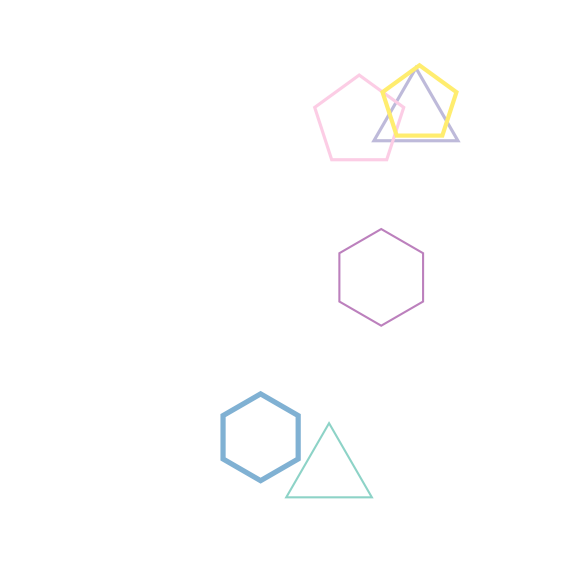[{"shape": "triangle", "thickness": 1, "radius": 0.43, "center": [0.57, 0.181]}, {"shape": "triangle", "thickness": 1.5, "radius": 0.42, "center": [0.72, 0.797]}, {"shape": "hexagon", "thickness": 2.5, "radius": 0.38, "center": [0.451, 0.242]}, {"shape": "pentagon", "thickness": 1.5, "radius": 0.41, "center": [0.622, 0.788]}, {"shape": "hexagon", "thickness": 1, "radius": 0.42, "center": [0.66, 0.519]}, {"shape": "pentagon", "thickness": 2, "radius": 0.34, "center": [0.726, 0.819]}]